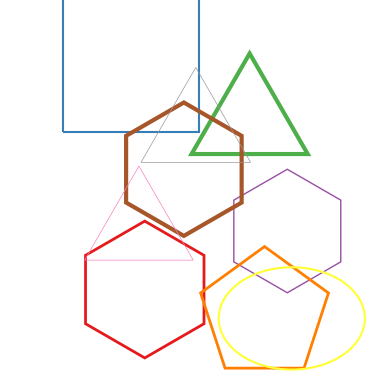[{"shape": "hexagon", "thickness": 2, "radius": 0.89, "center": [0.376, 0.248]}, {"shape": "square", "thickness": 1.5, "radius": 0.88, "center": [0.34, 0.833]}, {"shape": "triangle", "thickness": 3, "radius": 0.87, "center": [0.648, 0.687]}, {"shape": "hexagon", "thickness": 1, "radius": 0.8, "center": [0.746, 0.4]}, {"shape": "pentagon", "thickness": 2, "radius": 0.87, "center": [0.687, 0.185]}, {"shape": "oval", "thickness": 1.5, "radius": 0.95, "center": [0.758, 0.173]}, {"shape": "hexagon", "thickness": 3, "radius": 0.87, "center": [0.478, 0.561]}, {"shape": "triangle", "thickness": 0.5, "radius": 0.81, "center": [0.361, 0.406]}, {"shape": "triangle", "thickness": 0.5, "radius": 0.82, "center": [0.509, 0.66]}]